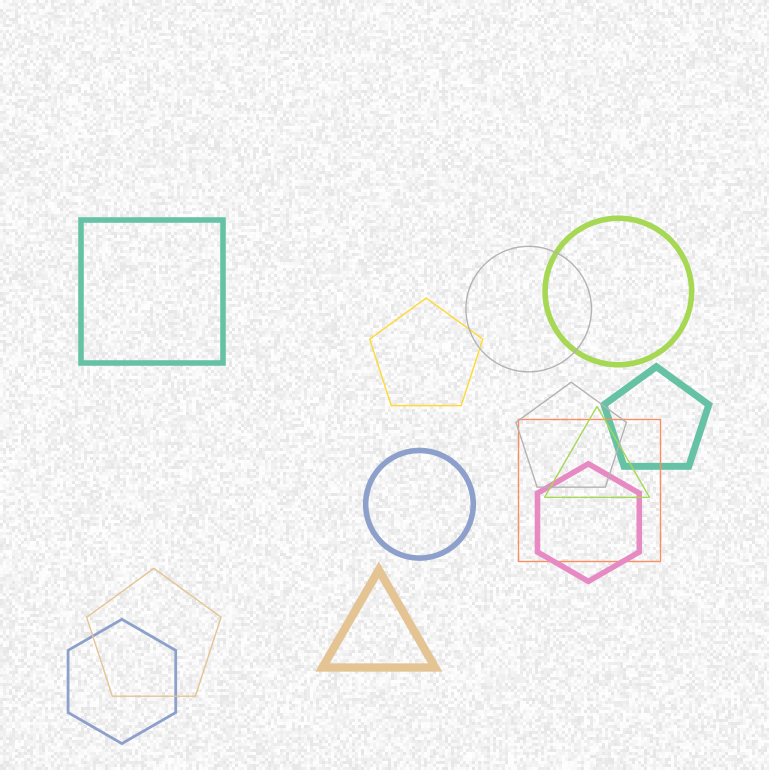[{"shape": "square", "thickness": 2, "radius": 0.46, "center": [0.197, 0.621]}, {"shape": "pentagon", "thickness": 2.5, "radius": 0.36, "center": [0.852, 0.452]}, {"shape": "square", "thickness": 0.5, "radius": 0.46, "center": [0.765, 0.363]}, {"shape": "hexagon", "thickness": 1, "radius": 0.4, "center": [0.158, 0.115]}, {"shape": "circle", "thickness": 2, "radius": 0.35, "center": [0.545, 0.345]}, {"shape": "hexagon", "thickness": 2, "radius": 0.38, "center": [0.764, 0.321]}, {"shape": "triangle", "thickness": 0.5, "radius": 0.39, "center": [0.775, 0.393]}, {"shape": "circle", "thickness": 2, "radius": 0.48, "center": [0.803, 0.621]}, {"shape": "pentagon", "thickness": 0.5, "radius": 0.39, "center": [0.554, 0.536]}, {"shape": "triangle", "thickness": 3, "radius": 0.42, "center": [0.492, 0.175]}, {"shape": "pentagon", "thickness": 0.5, "radius": 0.46, "center": [0.2, 0.17]}, {"shape": "circle", "thickness": 0.5, "radius": 0.41, "center": [0.687, 0.599]}, {"shape": "pentagon", "thickness": 0.5, "radius": 0.38, "center": [0.742, 0.428]}]